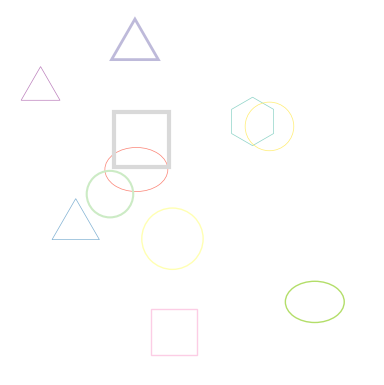[{"shape": "hexagon", "thickness": 0.5, "radius": 0.31, "center": [0.656, 0.685]}, {"shape": "circle", "thickness": 1, "radius": 0.4, "center": [0.448, 0.38]}, {"shape": "triangle", "thickness": 2, "radius": 0.35, "center": [0.35, 0.88]}, {"shape": "oval", "thickness": 0.5, "radius": 0.41, "center": [0.354, 0.56]}, {"shape": "triangle", "thickness": 0.5, "radius": 0.36, "center": [0.197, 0.413]}, {"shape": "oval", "thickness": 1, "radius": 0.38, "center": [0.818, 0.216]}, {"shape": "square", "thickness": 1, "radius": 0.3, "center": [0.451, 0.138]}, {"shape": "square", "thickness": 3, "radius": 0.36, "center": [0.367, 0.638]}, {"shape": "triangle", "thickness": 0.5, "radius": 0.29, "center": [0.105, 0.769]}, {"shape": "circle", "thickness": 1.5, "radius": 0.3, "center": [0.286, 0.496]}, {"shape": "circle", "thickness": 0.5, "radius": 0.32, "center": [0.7, 0.672]}]